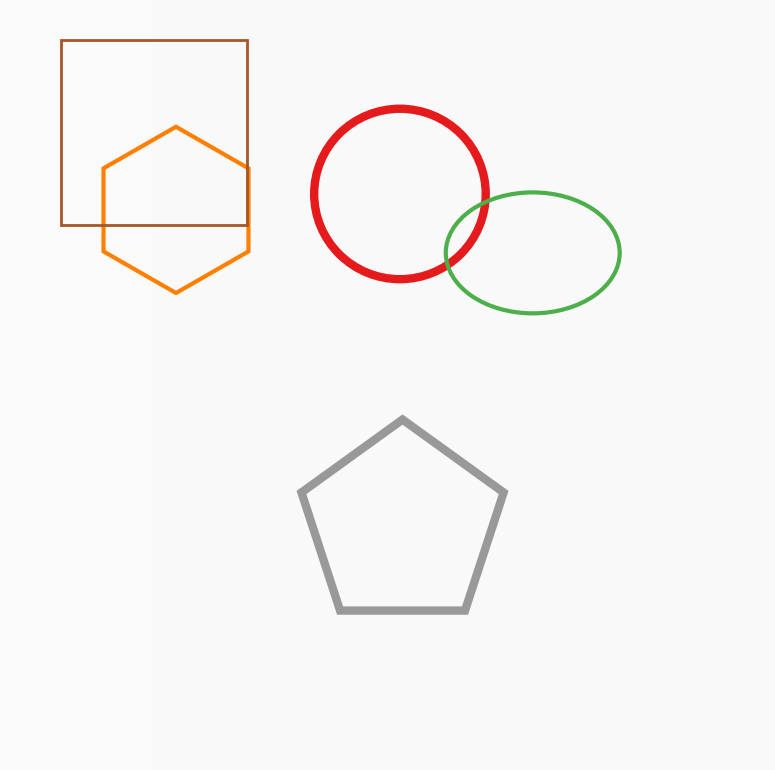[{"shape": "circle", "thickness": 3, "radius": 0.55, "center": [0.516, 0.748]}, {"shape": "oval", "thickness": 1.5, "radius": 0.56, "center": [0.687, 0.672]}, {"shape": "hexagon", "thickness": 1.5, "radius": 0.54, "center": [0.227, 0.727]}, {"shape": "square", "thickness": 1, "radius": 0.6, "center": [0.199, 0.828]}, {"shape": "pentagon", "thickness": 3, "radius": 0.69, "center": [0.519, 0.318]}]